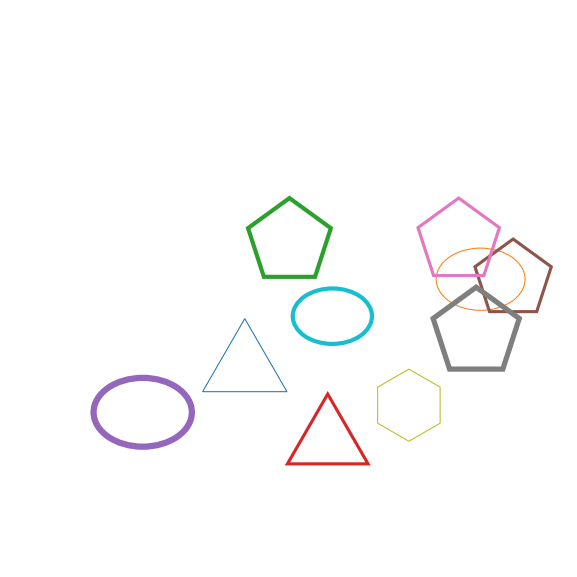[{"shape": "triangle", "thickness": 0.5, "radius": 0.42, "center": [0.424, 0.363]}, {"shape": "oval", "thickness": 0.5, "radius": 0.38, "center": [0.832, 0.516]}, {"shape": "pentagon", "thickness": 2, "radius": 0.38, "center": [0.501, 0.581]}, {"shape": "triangle", "thickness": 1.5, "radius": 0.4, "center": [0.568, 0.236]}, {"shape": "oval", "thickness": 3, "radius": 0.43, "center": [0.247, 0.285]}, {"shape": "pentagon", "thickness": 1.5, "radius": 0.35, "center": [0.889, 0.516]}, {"shape": "pentagon", "thickness": 1.5, "radius": 0.37, "center": [0.794, 0.582]}, {"shape": "pentagon", "thickness": 2.5, "radius": 0.39, "center": [0.825, 0.423]}, {"shape": "hexagon", "thickness": 0.5, "radius": 0.31, "center": [0.708, 0.298]}, {"shape": "oval", "thickness": 2, "radius": 0.34, "center": [0.576, 0.452]}]